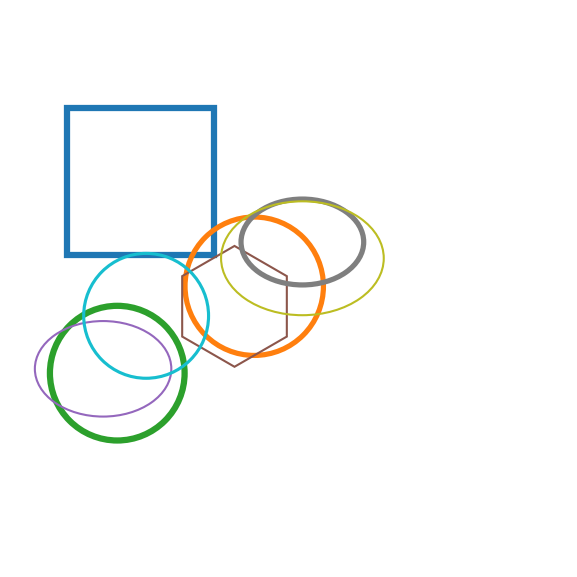[{"shape": "square", "thickness": 3, "radius": 0.63, "center": [0.244, 0.685]}, {"shape": "circle", "thickness": 2.5, "radius": 0.6, "center": [0.44, 0.504]}, {"shape": "circle", "thickness": 3, "radius": 0.58, "center": [0.203, 0.353]}, {"shape": "oval", "thickness": 1, "radius": 0.59, "center": [0.179, 0.36]}, {"shape": "hexagon", "thickness": 1, "radius": 0.52, "center": [0.406, 0.469]}, {"shape": "oval", "thickness": 2.5, "radius": 0.53, "center": [0.524, 0.58]}, {"shape": "oval", "thickness": 1, "radius": 0.7, "center": [0.524, 0.552]}, {"shape": "circle", "thickness": 1.5, "radius": 0.54, "center": [0.253, 0.452]}]